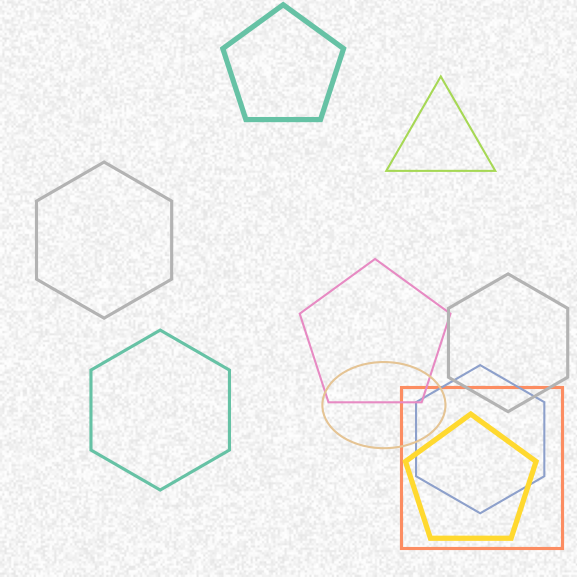[{"shape": "hexagon", "thickness": 1.5, "radius": 0.69, "center": [0.277, 0.289]}, {"shape": "pentagon", "thickness": 2.5, "radius": 0.55, "center": [0.49, 0.881]}, {"shape": "square", "thickness": 1.5, "radius": 0.7, "center": [0.833, 0.19]}, {"shape": "hexagon", "thickness": 1, "radius": 0.64, "center": [0.831, 0.239]}, {"shape": "pentagon", "thickness": 1, "radius": 0.69, "center": [0.649, 0.414]}, {"shape": "triangle", "thickness": 1, "radius": 0.54, "center": [0.763, 0.758]}, {"shape": "pentagon", "thickness": 2.5, "radius": 0.59, "center": [0.815, 0.163]}, {"shape": "oval", "thickness": 1, "radius": 0.53, "center": [0.665, 0.298]}, {"shape": "hexagon", "thickness": 1.5, "radius": 0.68, "center": [0.18, 0.583]}, {"shape": "hexagon", "thickness": 1.5, "radius": 0.6, "center": [0.88, 0.406]}]